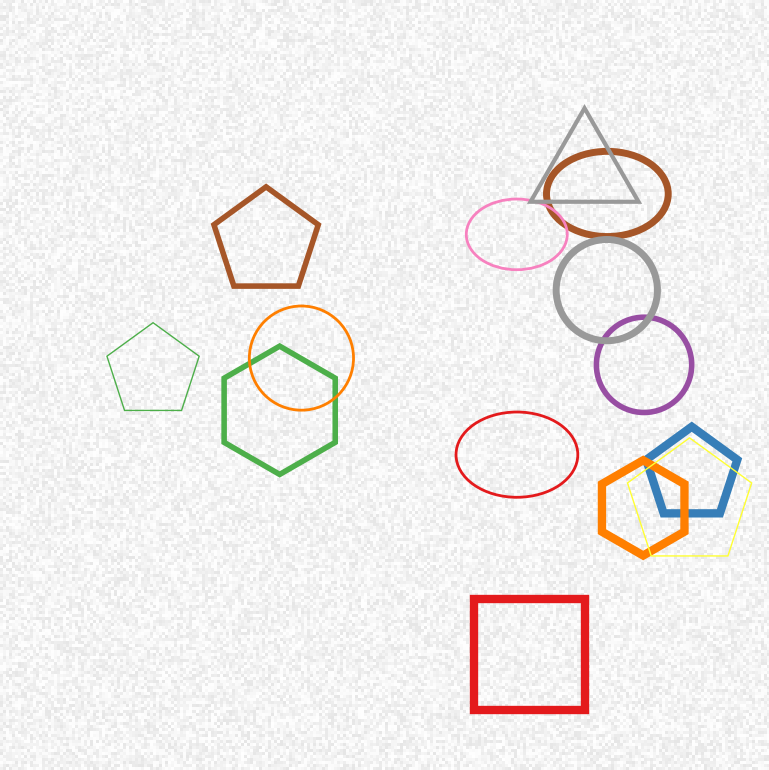[{"shape": "oval", "thickness": 1, "radius": 0.4, "center": [0.671, 0.41]}, {"shape": "square", "thickness": 3, "radius": 0.36, "center": [0.688, 0.151]}, {"shape": "pentagon", "thickness": 3, "radius": 0.31, "center": [0.898, 0.384]}, {"shape": "pentagon", "thickness": 0.5, "radius": 0.31, "center": [0.199, 0.518]}, {"shape": "hexagon", "thickness": 2, "radius": 0.42, "center": [0.363, 0.467]}, {"shape": "circle", "thickness": 2, "radius": 0.31, "center": [0.836, 0.526]}, {"shape": "hexagon", "thickness": 3, "radius": 0.31, "center": [0.835, 0.34]}, {"shape": "circle", "thickness": 1, "radius": 0.34, "center": [0.391, 0.535]}, {"shape": "pentagon", "thickness": 0.5, "radius": 0.42, "center": [0.896, 0.347]}, {"shape": "pentagon", "thickness": 2, "radius": 0.36, "center": [0.346, 0.686]}, {"shape": "oval", "thickness": 2.5, "radius": 0.4, "center": [0.789, 0.748]}, {"shape": "oval", "thickness": 1, "radius": 0.33, "center": [0.671, 0.696]}, {"shape": "circle", "thickness": 2.5, "radius": 0.33, "center": [0.788, 0.623]}, {"shape": "triangle", "thickness": 1.5, "radius": 0.4, "center": [0.759, 0.778]}]